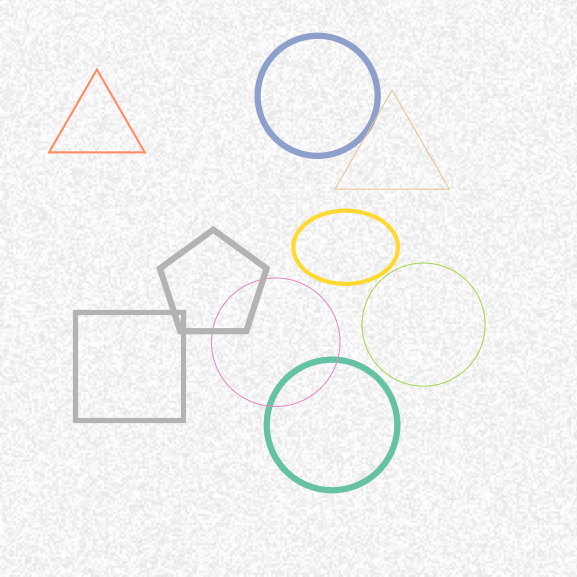[{"shape": "circle", "thickness": 3, "radius": 0.57, "center": [0.575, 0.263]}, {"shape": "triangle", "thickness": 1, "radius": 0.48, "center": [0.168, 0.783]}, {"shape": "circle", "thickness": 3, "radius": 0.52, "center": [0.55, 0.833]}, {"shape": "circle", "thickness": 0.5, "radius": 0.56, "center": [0.477, 0.407]}, {"shape": "circle", "thickness": 0.5, "radius": 0.53, "center": [0.733, 0.437]}, {"shape": "oval", "thickness": 2, "radius": 0.45, "center": [0.599, 0.571]}, {"shape": "triangle", "thickness": 0.5, "radius": 0.57, "center": [0.679, 0.729]}, {"shape": "square", "thickness": 2.5, "radius": 0.47, "center": [0.224, 0.365]}, {"shape": "pentagon", "thickness": 3, "radius": 0.49, "center": [0.369, 0.504]}]